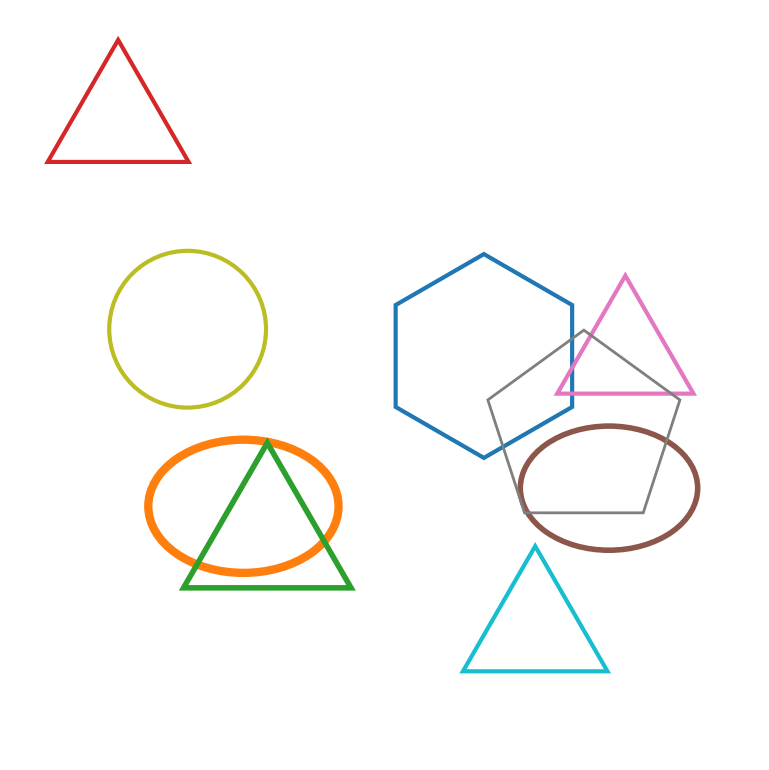[{"shape": "hexagon", "thickness": 1.5, "radius": 0.66, "center": [0.628, 0.538]}, {"shape": "oval", "thickness": 3, "radius": 0.62, "center": [0.316, 0.342]}, {"shape": "triangle", "thickness": 2, "radius": 0.63, "center": [0.347, 0.299]}, {"shape": "triangle", "thickness": 1.5, "radius": 0.53, "center": [0.153, 0.843]}, {"shape": "oval", "thickness": 2, "radius": 0.58, "center": [0.791, 0.366]}, {"shape": "triangle", "thickness": 1.5, "radius": 0.51, "center": [0.812, 0.54]}, {"shape": "pentagon", "thickness": 1, "radius": 0.66, "center": [0.758, 0.44]}, {"shape": "circle", "thickness": 1.5, "radius": 0.51, "center": [0.244, 0.572]}, {"shape": "triangle", "thickness": 1.5, "radius": 0.54, "center": [0.695, 0.182]}]